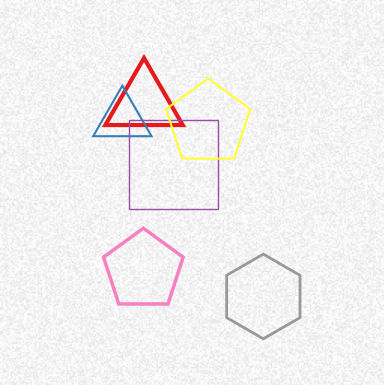[{"shape": "triangle", "thickness": 3, "radius": 0.58, "center": [0.374, 0.733]}, {"shape": "triangle", "thickness": 1.5, "radius": 0.44, "center": [0.318, 0.69]}, {"shape": "square", "thickness": 1, "radius": 0.58, "center": [0.452, 0.573]}, {"shape": "pentagon", "thickness": 1.5, "radius": 0.58, "center": [0.541, 0.681]}, {"shape": "pentagon", "thickness": 2.5, "radius": 0.54, "center": [0.372, 0.298]}, {"shape": "hexagon", "thickness": 2, "radius": 0.55, "center": [0.684, 0.23]}]